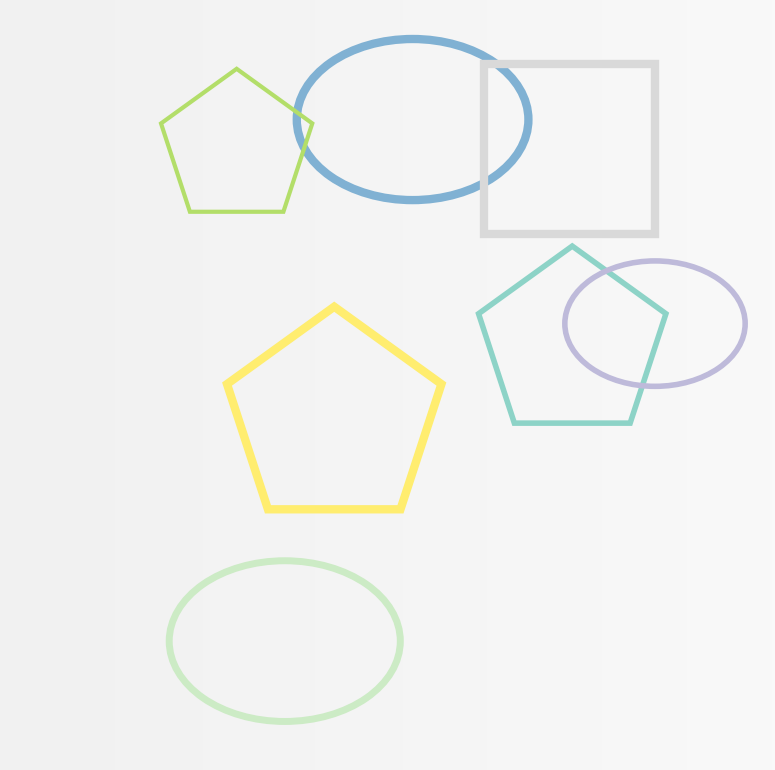[{"shape": "pentagon", "thickness": 2, "radius": 0.64, "center": [0.738, 0.553]}, {"shape": "oval", "thickness": 2, "radius": 0.58, "center": [0.845, 0.58]}, {"shape": "oval", "thickness": 3, "radius": 0.75, "center": [0.532, 0.845]}, {"shape": "pentagon", "thickness": 1.5, "radius": 0.51, "center": [0.305, 0.808]}, {"shape": "square", "thickness": 3, "radius": 0.55, "center": [0.735, 0.806]}, {"shape": "oval", "thickness": 2.5, "radius": 0.75, "center": [0.367, 0.167]}, {"shape": "pentagon", "thickness": 3, "radius": 0.73, "center": [0.431, 0.456]}]